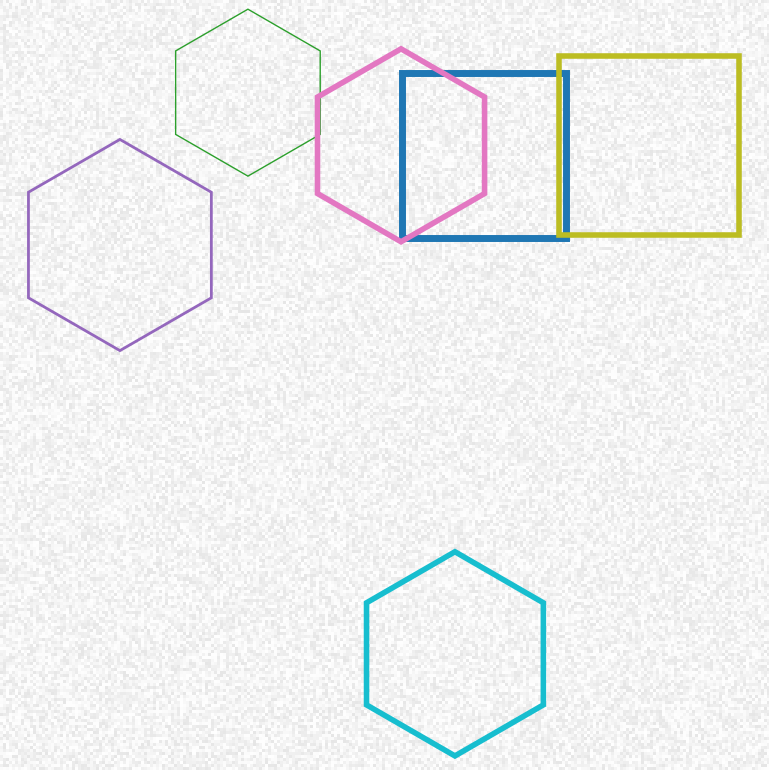[{"shape": "square", "thickness": 2.5, "radius": 0.53, "center": [0.629, 0.798]}, {"shape": "hexagon", "thickness": 0.5, "radius": 0.54, "center": [0.322, 0.88]}, {"shape": "hexagon", "thickness": 1, "radius": 0.69, "center": [0.156, 0.682]}, {"shape": "hexagon", "thickness": 2, "radius": 0.63, "center": [0.521, 0.811]}, {"shape": "square", "thickness": 2, "radius": 0.58, "center": [0.843, 0.811]}, {"shape": "hexagon", "thickness": 2, "radius": 0.66, "center": [0.591, 0.151]}]